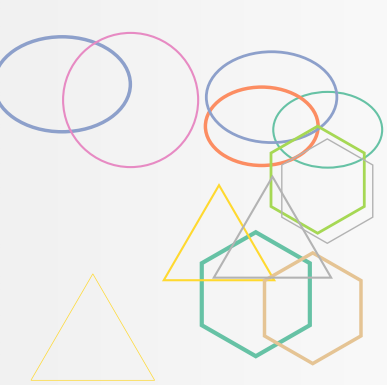[{"shape": "hexagon", "thickness": 3, "radius": 0.81, "center": [0.66, 0.236]}, {"shape": "oval", "thickness": 1.5, "radius": 0.7, "center": [0.846, 0.663]}, {"shape": "oval", "thickness": 2.5, "radius": 0.73, "center": [0.675, 0.672]}, {"shape": "oval", "thickness": 2.5, "radius": 0.88, "center": [0.16, 0.781]}, {"shape": "oval", "thickness": 2, "radius": 0.84, "center": [0.701, 0.748]}, {"shape": "circle", "thickness": 1.5, "radius": 0.87, "center": [0.337, 0.74]}, {"shape": "hexagon", "thickness": 2, "radius": 0.69, "center": [0.82, 0.533]}, {"shape": "triangle", "thickness": 1.5, "radius": 0.82, "center": [0.565, 0.354]}, {"shape": "triangle", "thickness": 0.5, "radius": 0.92, "center": [0.24, 0.104]}, {"shape": "hexagon", "thickness": 2.5, "radius": 0.72, "center": [0.807, 0.199]}, {"shape": "hexagon", "thickness": 1, "radius": 0.68, "center": [0.845, 0.504]}, {"shape": "triangle", "thickness": 1.5, "radius": 0.87, "center": [0.703, 0.366]}]